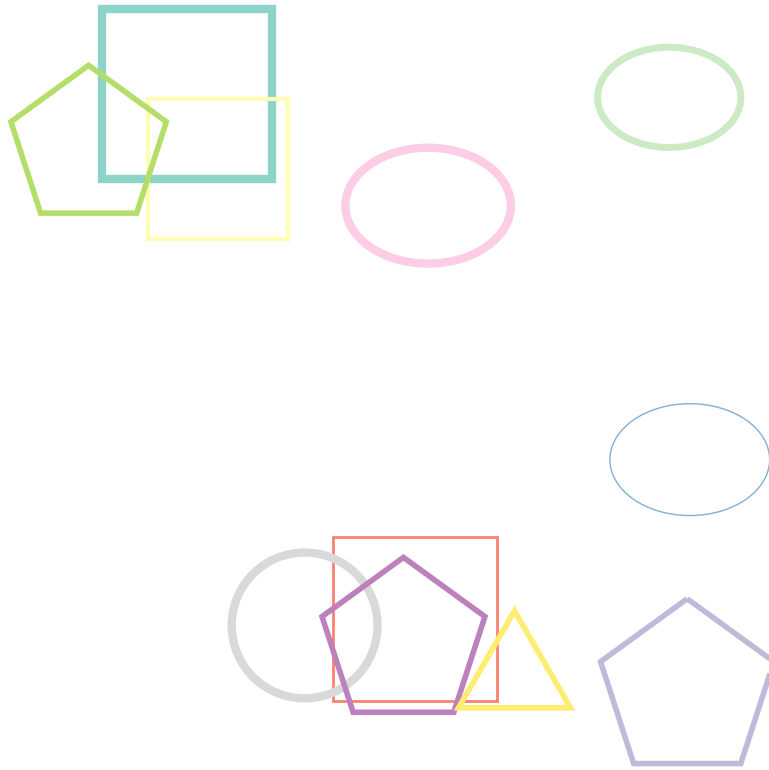[{"shape": "square", "thickness": 3, "radius": 0.55, "center": [0.243, 0.878]}, {"shape": "square", "thickness": 1.5, "radius": 0.45, "center": [0.283, 0.781]}, {"shape": "pentagon", "thickness": 2, "radius": 0.59, "center": [0.892, 0.104]}, {"shape": "square", "thickness": 1, "radius": 0.53, "center": [0.539, 0.196]}, {"shape": "oval", "thickness": 0.5, "radius": 0.52, "center": [0.896, 0.403]}, {"shape": "pentagon", "thickness": 2, "radius": 0.53, "center": [0.115, 0.809]}, {"shape": "oval", "thickness": 3, "radius": 0.54, "center": [0.556, 0.733]}, {"shape": "circle", "thickness": 3, "radius": 0.47, "center": [0.396, 0.188]}, {"shape": "pentagon", "thickness": 2, "radius": 0.56, "center": [0.524, 0.165]}, {"shape": "oval", "thickness": 2.5, "radius": 0.47, "center": [0.869, 0.874]}, {"shape": "triangle", "thickness": 2, "radius": 0.42, "center": [0.668, 0.123]}]